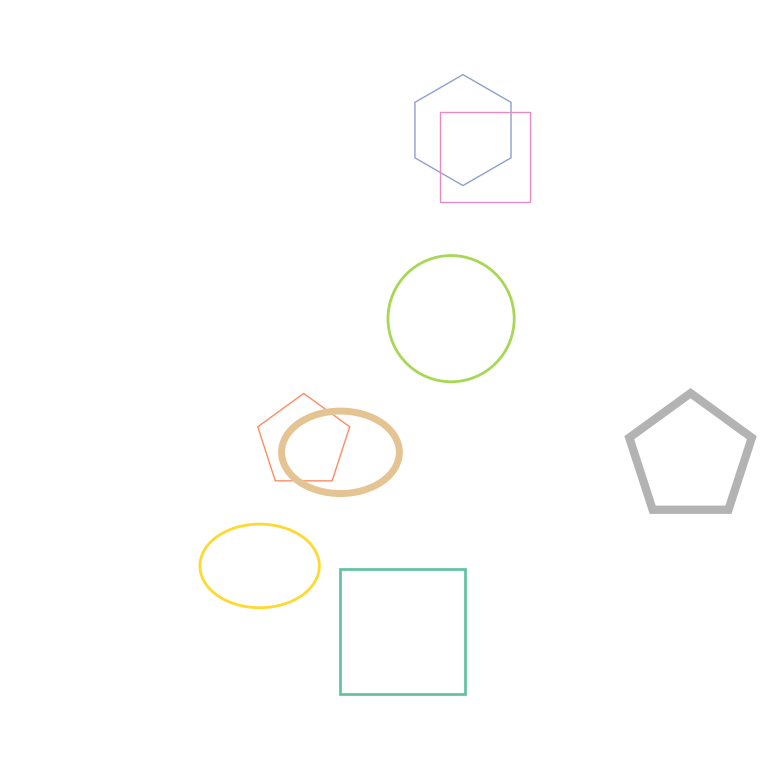[{"shape": "square", "thickness": 1, "radius": 0.41, "center": [0.523, 0.18]}, {"shape": "pentagon", "thickness": 0.5, "radius": 0.31, "center": [0.394, 0.426]}, {"shape": "hexagon", "thickness": 0.5, "radius": 0.36, "center": [0.601, 0.831]}, {"shape": "square", "thickness": 0.5, "radius": 0.29, "center": [0.63, 0.796]}, {"shape": "circle", "thickness": 1, "radius": 0.41, "center": [0.586, 0.586]}, {"shape": "oval", "thickness": 1, "radius": 0.39, "center": [0.337, 0.265]}, {"shape": "oval", "thickness": 2.5, "radius": 0.38, "center": [0.442, 0.413]}, {"shape": "pentagon", "thickness": 3, "radius": 0.42, "center": [0.897, 0.406]}]